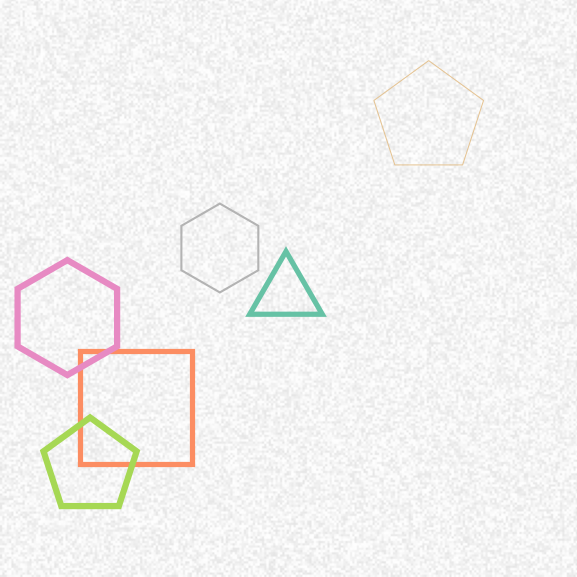[{"shape": "triangle", "thickness": 2.5, "radius": 0.36, "center": [0.495, 0.491]}, {"shape": "square", "thickness": 2.5, "radius": 0.49, "center": [0.235, 0.293]}, {"shape": "hexagon", "thickness": 3, "radius": 0.5, "center": [0.117, 0.449]}, {"shape": "pentagon", "thickness": 3, "radius": 0.42, "center": [0.156, 0.191]}, {"shape": "pentagon", "thickness": 0.5, "radius": 0.5, "center": [0.742, 0.794]}, {"shape": "hexagon", "thickness": 1, "radius": 0.38, "center": [0.381, 0.57]}]